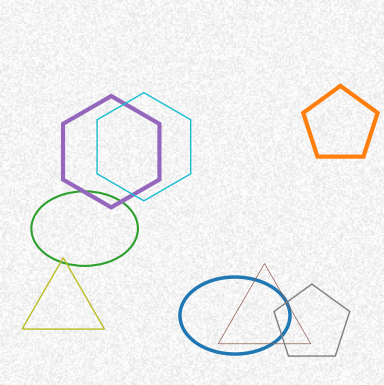[{"shape": "oval", "thickness": 2.5, "radius": 0.71, "center": [0.61, 0.18]}, {"shape": "pentagon", "thickness": 3, "radius": 0.51, "center": [0.884, 0.675]}, {"shape": "oval", "thickness": 1.5, "radius": 0.69, "center": [0.22, 0.406]}, {"shape": "hexagon", "thickness": 3, "radius": 0.72, "center": [0.289, 0.606]}, {"shape": "triangle", "thickness": 0.5, "radius": 0.69, "center": [0.687, 0.176]}, {"shape": "pentagon", "thickness": 1, "radius": 0.52, "center": [0.81, 0.159]}, {"shape": "triangle", "thickness": 1, "radius": 0.62, "center": [0.164, 0.207]}, {"shape": "hexagon", "thickness": 1, "radius": 0.7, "center": [0.374, 0.619]}]